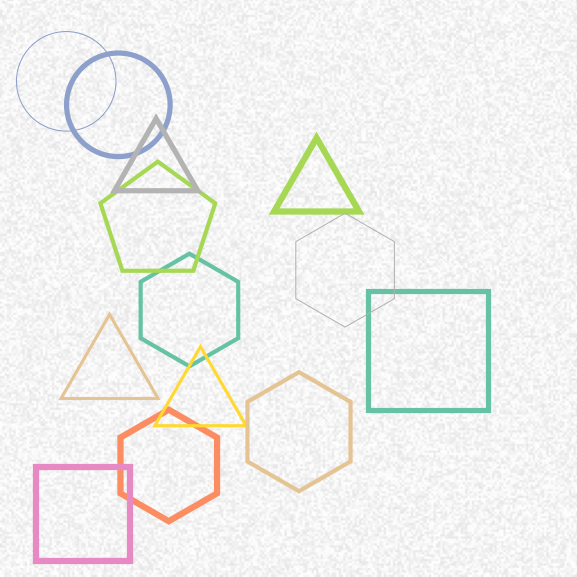[{"shape": "square", "thickness": 2.5, "radius": 0.52, "center": [0.741, 0.392]}, {"shape": "hexagon", "thickness": 2, "radius": 0.49, "center": [0.328, 0.462]}, {"shape": "hexagon", "thickness": 3, "radius": 0.48, "center": [0.292, 0.193]}, {"shape": "circle", "thickness": 0.5, "radius": 0.43, "center": [0.115, 0.858]}, {"shape": "circle", "thickness": 2.5, "radius": 0.45, "center": [0.205, 0.818]}, {"shape": "square", "thickness": 3, "radius": 0.41, "center": [0.143, 0.109]}, {"shape": "pentagon", "thickness": 2, "radius": 0.52, "center": [0.273, 0.615]}, {"shape": "triangle", "thickness": 3, "radius": 0.42, "center": [0.548, 0.675]}, {"shape": "triangle", "thickness": 1.5, "radius": 0.46, "center": [0.347, 0.308]}, {"shape": "triangle", "thickness": 1.5, "radius": 0.48, "center": [0.19, 0.358]}, {"shape": "hexagon", "thickness": 2, "radius": 0.52, "center": [0.518, 0.252]}, {"shape": "triangle", "thickness": 2.5, "radius": 0.42, "center": [0.27, 0.711]}, {"shape": "hexagon", "thickness": 0.5, "radius": 0.49, "center": [0.598, 0.531]}]